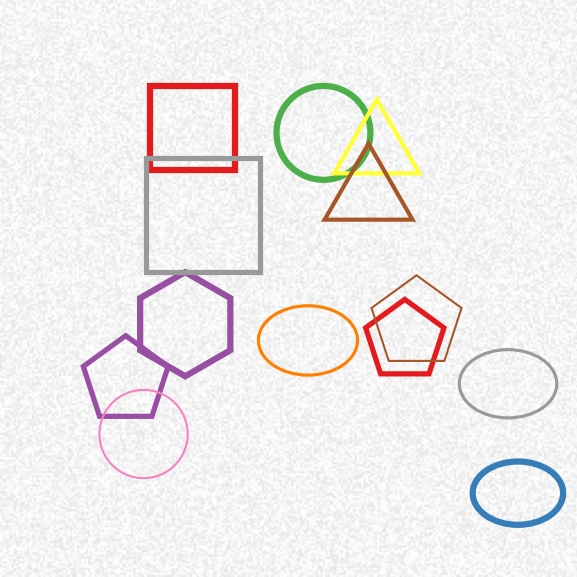[{"shape": "square", "thickness": 3, "radius": 0.37, "center": [0.333, 0.778]}, {"shape": "pentagon", "thickness": 2.5, "radius": 0.36, "center": [0.701, 0.409]}, {"shape": "oval", "thickness": 3, "radius": 0.39, "center": [0.897, 0.145]}, {"shape": "circle", "thickness": 3, "radius": 0.41, "center": [0.56, 0.769]}, {"shape": "pentagon", "thickness": 2.5, "radius": 0.39, "center": [0.218, 0.341]}, {"shape": "hexagon", "thickness": 3, "radius": 0.45, "center": [0.321, 0.438]}, {"shape": "oval", "thickness": 1.5, "radius": 0.43, "center": [0.533, 0.41]}, {"shape": "triangle", "thickness": 2, "radius": 0.43, "center": [0.652, 0.742]}, {"shape": "triangle", "thickness": 2, "radius": 0.44, "center": [0.638, 0.663]}, {"shape": "pentagon", "thickness": 1, "radius": 0.41, "center": [0.721, 0.44]}, {"shape": "circle", "thickness": 1, "radius": 0.38, "center": [0.249, 0.248]}, {"shape": "square", "thickness": 2.5, "radius": 0.5, "center": [0.351, 0.627]}, {"shape": "oval", "thickness": 1.5, "radius": 0.42, "center": [0.88, 0.335]}]